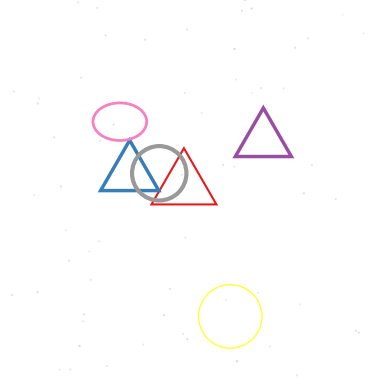[{"shape": "triangle", "thickness": 1.5, "radius": 0.49, "center": [0.478, 0.518]}, {"shape": "triangle", "thickness": 2.5, "radius": 0.44, "center": [0.337, 0.549]}, {"shape": "triangle", "thickness": 2.5, "radius": 0.42, "center": [0.684, 0.635]}, {"shape": "circle", "thickness": 1, "radius": 0.41, "center": [0.598, 0.178]}, {"shape": "oval", "thickness": 2, "radius": 0.35, "center": [0.311, 0.684]}, {"shape": "circle", "thickness": 3, "radius": 0.35, "center": [0.414, 0.55]}]